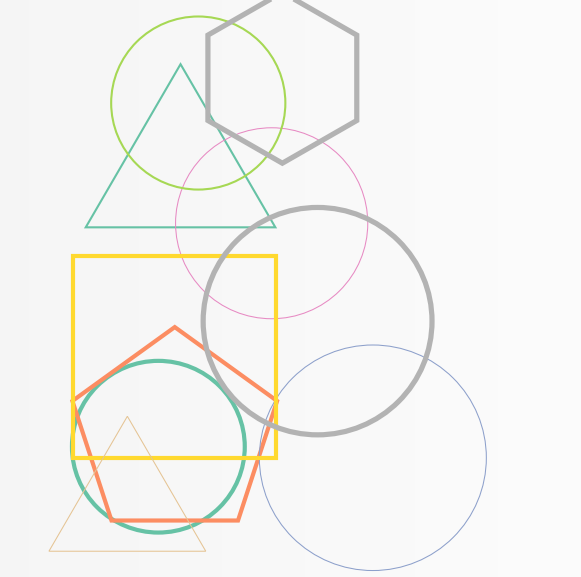[{"shape": "circle", "thickness": 2, "radius": 0.74, "center": [0.272, 0.226]}, {"shape": "triangle", "thickness": 1, "radius": 0.94, "center": [0.311, 0.7]}, {"shape": "pentagon", "thickness": 2, "radius": 0.93, "center": [0.301, 0.248]}, {"shape": "circle", "thickness": 0.5, "radius": 0.98, "center": [0.641, 0.206]}, {"shape": "circle", "thickness": 0.5, "radius": 0.83, "center": [0.467, 0.613]}, {"shape": "circle", "thickness": 1, "radius": 0.75, "center": [0.341, 0.821]}, {"shape": "square", "thickness": 2, "radius": 0.87, "center": [0.3, 0.381]}, {"shape": "triangle", "thickness": 0.5, "radius": 0.78, "center": [0.219, 0.123]}, {"shape": "hexagon", "thickness": 2.5, "radius": 0.74, "center": [0.486, 0.864]}, {"shape": "circle", "thickness": 2.5, "radius": 0.98, "center": [0.546, 0.443]}]